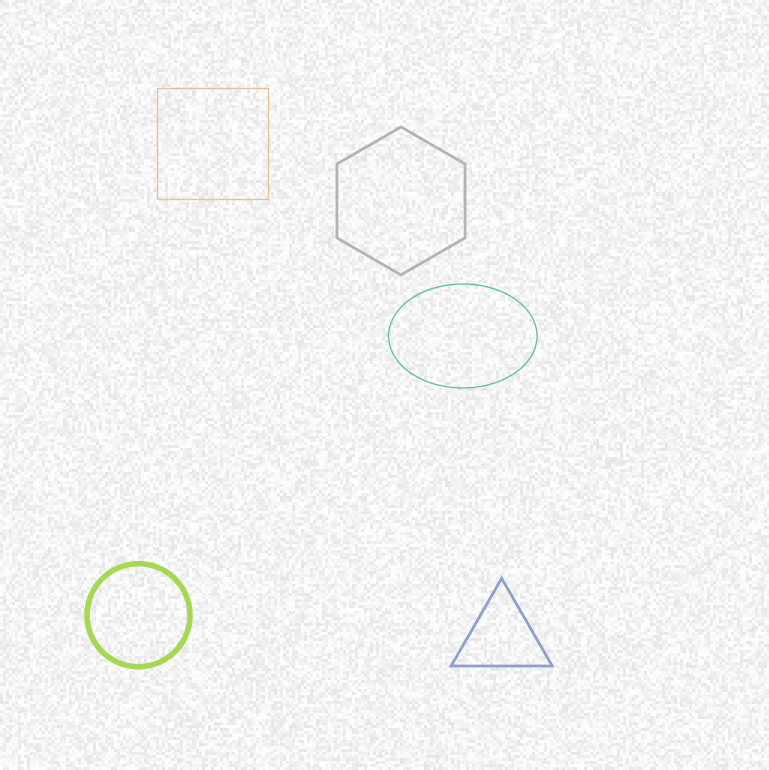[{"shape": "oval", "thickness": 0.5, "radius": 0.48, "center": [0.601, 0.564]}, {"shape": "triangle", "thickness": 1, "radius": 0.38, "center": [0.652, 0.173]}, {"shape": "circle", "thickness": 2, "radius": 0.33, "center": [0.18, 0.201]}, {"shape": "square", "thickness": 0.5, "radius": 0.36, "center": [0.276, 0.814]}, {"shape": "hexagon", "thickness": 1, "radius": 0.48, "center": [0.521, 0.739]}]